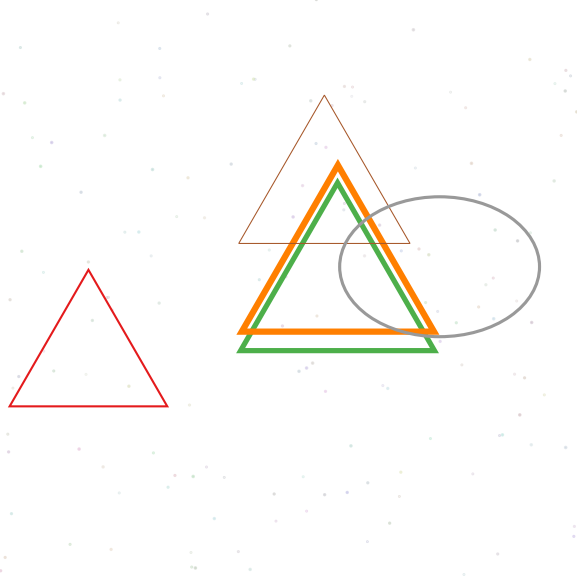[{"shape": "triangle", "thickness": 1, "radius": 0.79, "center": [0.153, 0.374]}, {"shape": "triangle", "thickness": 2.5, "radius": 0.97, "center": [0.584, 0.489]}, {"shape": "triangle", "thickness": 3, "radius": 0.96, "center": [0.585, 0.521]}, {"shape": "triangle", "thickness": 0.5, "radius": 0.86, "center": [0.562, 0.663]}, {"shape": "oval", "thickness": 1.5, "radius": 0.87, "center": [0.761, 0.537]}]